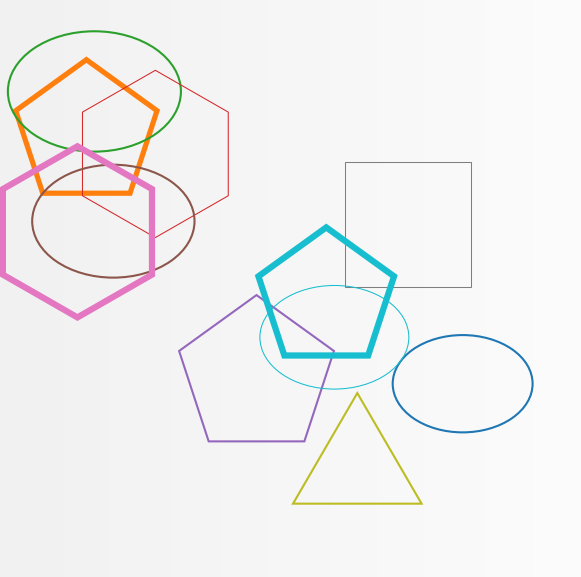[{"shape": "oval", "thickness": 1, "radius": 0.6, "center": [0.796, 0.335]}, {"shape": "pentagon", "thickness": 2.5, "radius": 0.64, "center": [0.149, 0.768]}, {"shape": "oval", "thickness": 1, "radius": 0.74, "center": [0.162, 0.841]}, {"shape": "hexagon", "thickness": 0.5, "radius": 0.72, "center": [0.267, 0.733]}, {"shape": "pentagon", "thickness": 1, "radius": 0.7, "center": [0.441, 0.348]}, {"shape": "oval", "thickness": 1, "radius": 0.7, "center": [0.195, 0.616]}, {"shape": "hexagon", "thickness": 3, "radius": 0.74, "center": [0.133, 0.598]}, {"shape": "square", "thickness": 0.5, "radius": 0.54, "center": [0.702, 0.611]}, {"shape": "triangle", "thickness": 1, "radius": 0.64, "center": [0.615, 0.191]}, {"shape": "oval", "thickness": 0.5, "radius": 0.64, "center": [0.575, 0.415]}, {"shape": "pentagon", "thickness": 3, "radius": 0.61, "center": [0.561, 0.483]}]